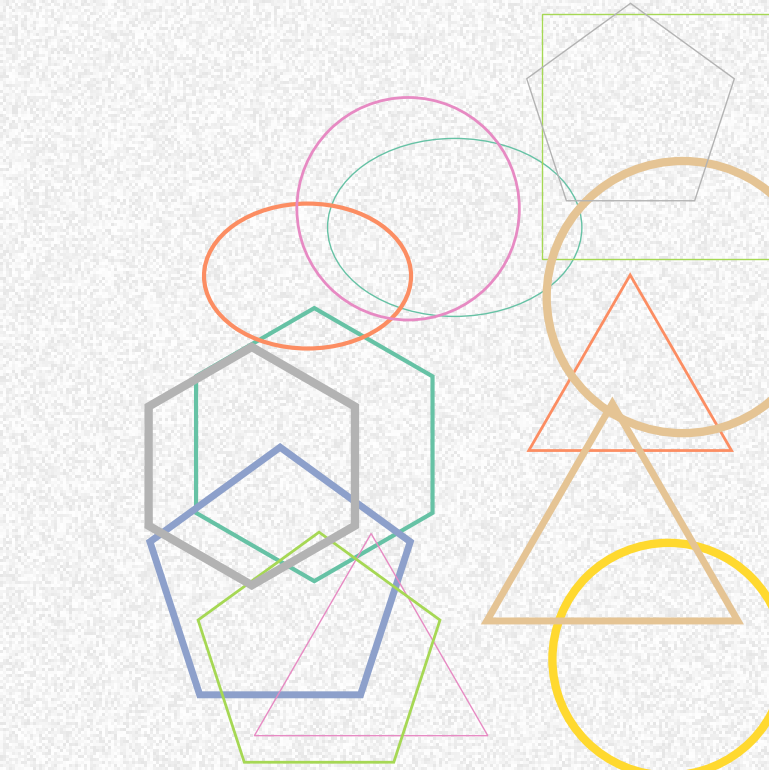[{"shape": "oval", "thickness": 0.5, "radius": 0.83, "center": [0.591, 0.705]}, {"shape": "hexagon", "thickness": 1.5, "radius": 0.89, "center": [0.408, 0.423]}, {"shape": "triangle", "thickness": 1, "radius": 0.76, "center": [0.818, 0.491]}, {"shape": "oval", "thickness": 1.5, "radius": 0.67, "center": [0.399, 0.641]}, {"shape": "pentagon", "thickness": 2.5, "radius": 0.89, "center": [0.364, 0.241]}, {"shape": "triangle", "thickness": 0.5, "radius": 0.88, "center": [0.482, 0.132]}, {"shape": "circle", "thickness": 1, "radius": 0.72, "center": [0.53, 0.729]}, {"shape": "square", "thickness": 0.5, "radius": 0.8, "center": [0.863, 0.823]}, {"shape": "pentagon", "thickness": 1, "radius": 0.83, "center": [0.414, 0.144]}, {"shape": "circle", "thickness": 3, "radius": 0.76, "center": [0.868, 0.144]}, {"shape": "circle", "thickness": 3, "radius": 0.88, "center": [0.887, 0.614]}, {"shape": "triangle", "thickness": 2.5, "radius": 0.94, "center": [0.795, 0.288]}, {"shape": "pentagon", "thickness": 0.5, "radius": 0.71, "center": [0.819, 0.854]}, {"shape": "hexagon", "thickness": 3, "radius": 0.77, "center": [0.327, 0.395]}]